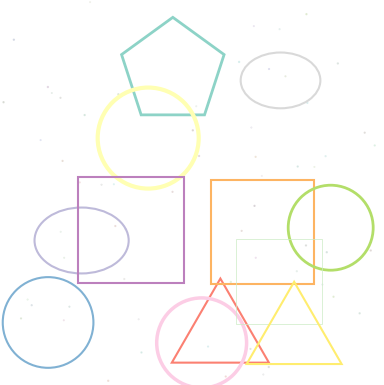[{"shape": "pentagon", "thickness": 2, "radius": 0.7, "center": [0.449, 0.815]}, {"shape": "circle", "thickness": 3, "radius": 0.66, "center": [0.385, 0.641]}, {"shape": "oval", "thickness": 1.5, "radius": 0.61, "center": [0.212, 0.375]}, {"shape": "triangle", "thickness": 1.5, "radius": 0.73, "center": [0.572, 0.131]}, {"shape": "circle", "thickness": 1.5, "radius": 0.59, "center": [0.125, 0.162]}, {"shape": "square", "thickness": 1.5, "radius": 0.67, "center": [0.682, 0.397]}, {"shape": "circle", "thickness": 2, "radius": 0.55, "center": [0.859, 0.409]}, {"shape": "circle", "thickness": 2.5, "radius": 0.58, "center": [0.524, 0.109]}, {"shape": "oval", "thickness": 1.5, "radius": 0.52, "center": [0.729, 0.791]}, {"shape": "square", "thickness": 1.5, "radius": 0.69, "center": [0.34, 0.403]}, {"shape": "square", "thickness": 0.5, "radius": 0.55, "center": [0.725, 0.269]}, {"shape": "triangle", "thickness": 1.5, "radius": 0.71, "center": [0.764, 0.126]}]